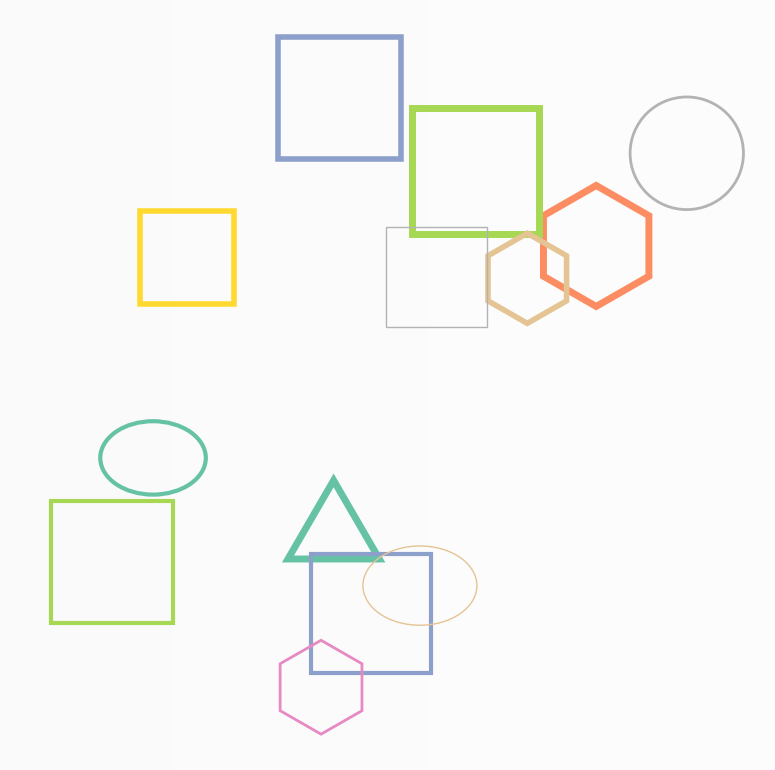[{"shape": "oval", "thickness": 1.5, "radius": 0.34, "center": [0.197, 0.405]}, {"shape": "triangle", "thickness": 2.5, "radius": 0.34, "center": [0.43, 0.308]}, {"shape": "hexagon", "thickness": 2.5, "radius": 0.39, "center": [0.769, 0.681]}, {"shape": "square", "thickness": 2, "radius": 0.4, "center": [0.438, 0.872]}, {"shape": "square", "thickness": 1.5, "radius": 0.39, "center": [0.479, 0.203]}, {"shape": "hexagon", "thickness": 1, "radius": 0.3, "center": [0.414, 0.108]}, {"shape": "square", "thickness": 2.5, "radius": 0.41, "center": [0.613, 0.778]}, {"shape": "square", "thickness": 1.5, "radius": 0.4, "center": [0.144, 0.271]}, {"shape": "square", "thickness": 2, "radius": 0.3, "center": [0.242, 0.666]}, {"shape": "oval", "thickness": 0.5, "radius": 0.37, "center": [0.542, 0.239]}, {"shape": "hexagon", "thickness": 2, "radius": 0.29, "center": [0.68, 0.639]}, {"shape": "circle", "thickness": 1, "radius": 0.37, "center": [0.886, 0.801]}, {"shape": "square", "thickness": 0.5, "radius": 0.33, "center": [0.563, 0.64]}]